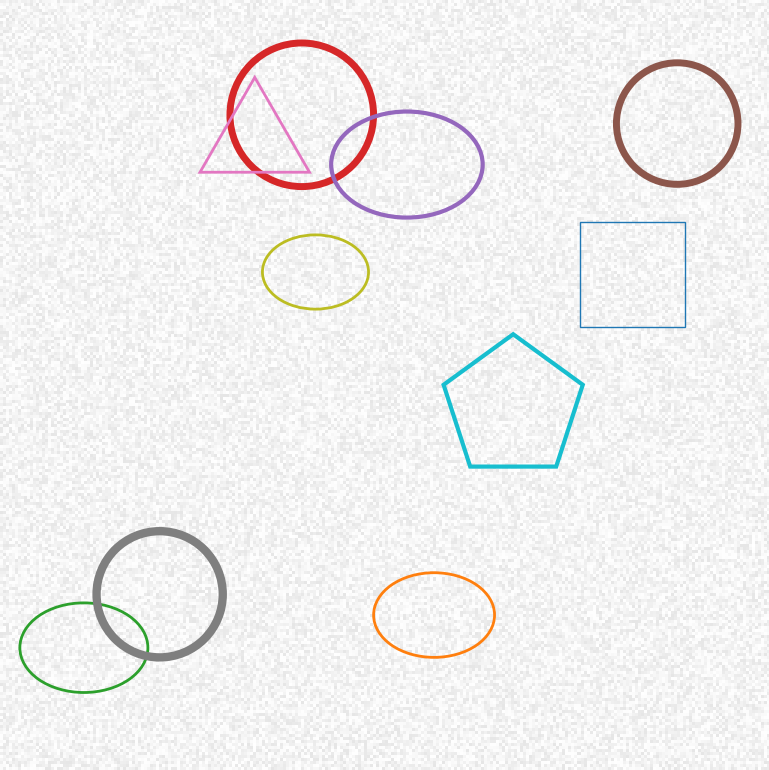[{"shape": "square", "thickness": 0.5, "radius": 0.34, "center": [0.822, 0.643]}, {"shape": "oval", "thickness": 1, "radius": 0.39, "center": [0.564, 0.201]}, {"shape": "oval", "thickness": 1, "radius": 0.42, "center": [0.109, 0.159]}, {"shape": "circle", "thickness": 2.5, "radius": 0.47, "center": [0.392, 0.851]}, {"shape": "oval", "thickness": 1.5, "radius": 0.49, "center": [0.528, 0.786]}, {"shape": "circle", "thickness": 2.5, "radius": 0.39, "center": [0.879, 0.84]}, {"shape": "triangle", "thickness": 1, "radius": 0.41, "center": [0.331, 0.817]}, {"shape": "circle", "thickness": 3, "radius": 0.41, "center": [0.207, 0.228]}, {"shape": "oval", "thickness": 1, "radius": 0.34, "center": [0.41, 0.647]}, {"shape": "pentagon", "thickness": 1.5, "radius": 0.48, "center": [0.666, 0.471]}]